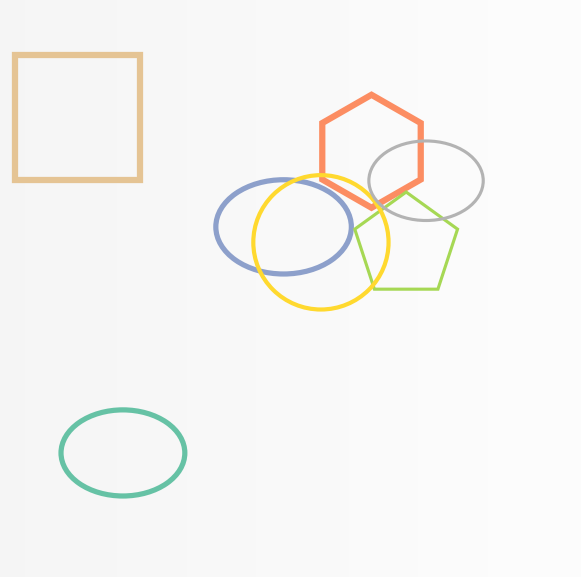[{"shape": "oval", "thickness": 2.5, "radius": 0.53, "center": [0.211, 0.215]}, {"shape": "hexagon", "thickness": 3, "radius": 0.49, "center": [0.639, 0.737]}, {"shape": "oval", "thickness": 2.5, "radius": 0.58, "center": [0.488, 0.606]}, {"shape": "pentagon", "thickness": 1.5, "radius": 0.46, "center": [0.699, 0.574]}, {"shape": "circle", "thickness": 2, "radius": 0.58, "center": [0.552, 0.58]}, {"shape": "square", "thickness": 3, "radius": 0.54, "center": [0.133, 0.795]}, {"shape": "oval", "thickness": 1.5, "radius": 0.49, "center": [0.733, 0.686]}]